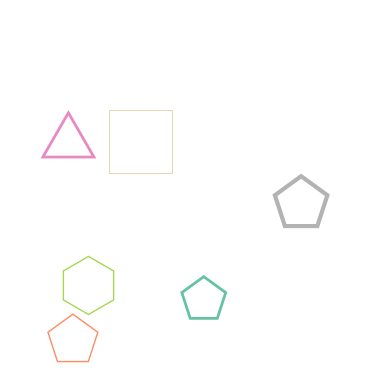[{"shape": "pentagon", "thickness": 2, "radius": 0.3, "center": [0.529, 0.222]}, {"shape": "pentagon", "thickness": 1, "radius": 0.34, "center": [0.189, 0.116]}, {"shape": "triangle", "thickness": 2, "radius": 0.38, "center": [0.178, 0.63]}, {"shape": "hexagon", "thickness": 1, "radius": 0.38, "center": [0.23, 0.259]}, {"shape": "square", "thickness": 0.5, "radius": 0.41, "center": [0.365, 0.633]}, {"shape": "pentagon", "thickness": 3, "radius": 0.36, "center": [0.782, 0.471]}]